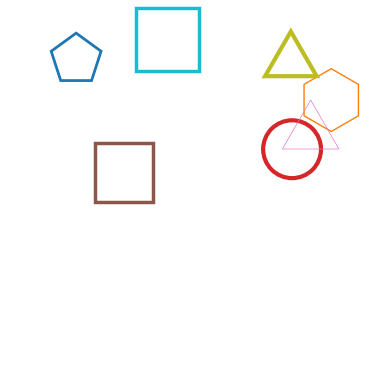[{"shape": "pentagon", "thickness": 2, "radius": 0.34, "center": [0.198, 0.846]}, {"shape": "hexagon", "thickness": 1, "radius": 0.41, "center": [0.86, 0.74]}, {"shape": "circle", "thickness": 3, "radius": 0.38, "center": [0.759, 0.612]}, {"shape": "square", "thickness": 2.5, "radius": 0.38, "center": [0.322, 0.553]}, {"shape": "triangle", "thickness": 0.5, "radius": 0.42, "center": [0.807, 0.655]}, {"shape": "triangle", "thickness": 3, "radius": 0.39, "center": [0.755, 0.841]}, {"shape": "square", "thickness": 2.5, "radius": 0.41, "center": [0.434, 0.897]}]